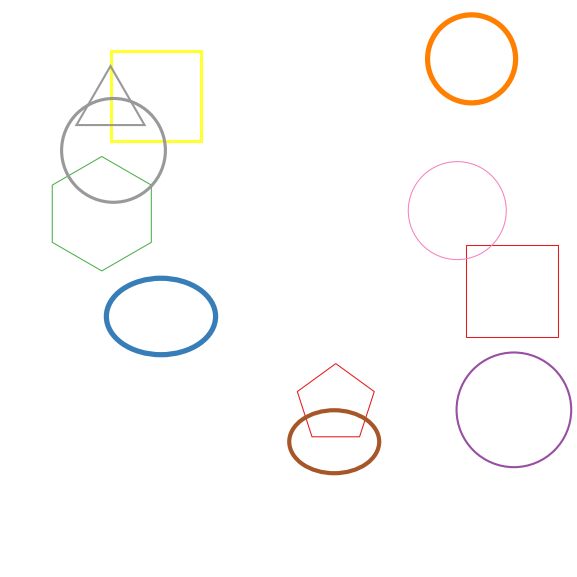[{"shape": "pentagon", "thickness": 0.5, "radius": 0.35, "center": [0.581, 0.299]}, {"shape": "square", "thickness": 0.5, "radius": 0.4, "center": [0.887, 0.495]}, {"shape": "oval", "thickness": 2.5, "radius": 0.47, "center": [0.279, 0.451]}, {"shape": "hexagon", "thickness": 0.5, "radius": 0.5, "center": [0.176, 0.629]}, {"shape": "circle", "thickness": 1, "radius": 0.5, "center": [0.89, 0.289]}, {"shape": "circle", "thickness": 2.5, "radius": 0.38, "center": [0.817, 0.897]}, {"shape": "square", "thickness": 1.5, "radius": 0.39, "center": [0.27, 0.833]}, {"shape": "oval", "thickness": 2, "radius": 0.39, "center": [0.579, 0.234]}, {"shape": "circle", "thickness": 0.5, "radius": 0.42, "center": [0.792, 0.634]}, {"shape": "triangle", "thickness": 1, "radius": 0.34, "center": [0.191, 0.817]}, {"shape": "circle", "thickness": 1.5, "radius": 0.45, "center": [0.197, 0.739]}]